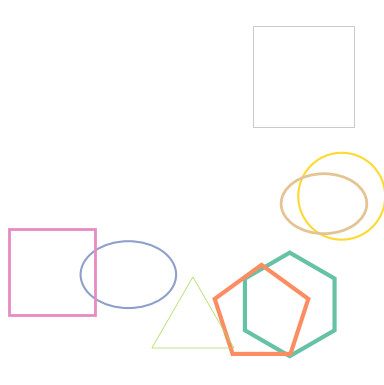[{"shape": "hexagon", "thickness": 3, "radius": 0.67, "center": [0.753, 0.209]}, {"shape": "pentagon", "thickness": 3, "radius": 0.64, "center": [0.679, 0.184]}, {"shape": "oval", "thickness": 1.5, "radius": 0.62, "center": [0.333, 0.287]}, {"shape": "square", "thickness": 2, "radius": 0.56, "center": [0.135, 0.294]}, {"shape": "triangle", "thickness": 0.5, "radius": 0.62, "center": [0.501, 0.158]}, {"shape": "circle", "thickness": 1.5, "radius": 0.56, "center": [0.888, 0.49]}, {"shape": "oval", "thickness": 2, "radius": 0.56, "center": [0.841, 0.471]}, {"shape": "square", "thickness": 0.5, "radius": 0.66, "center": [0.789, 0.801]}]